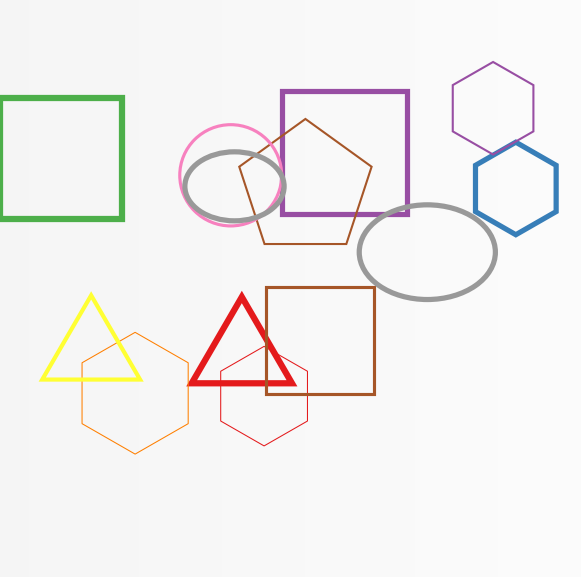[{"shape": "hexagon", "thickness": 0.5, "radius": 0.43, "center": [0.454, 0.313]}, {"shape": "triangle", "thickness": 3, "radius": 0.5, "center": [0.416, 0.385]}, {"shape": "hexagon", "thickness": 2.5, "radius": 0.4, "center": [0.887, 0.673]}, {"shape": "square", "thickness": 3, "radius": 0.52, "center": [0.105, 0.725]}, {"shape": "square", "thickness": 2.5, "radius": 0.53, "center": [0.593, 0.735]}, {"shape": "hexagon", "thickness": 1, "radius": 0.4, "center": [0.848, 0.812]}, {"shape": "hexagon", "thickness": 0.5, "radius": 0.53, "center": [0.232, 0.318]}, {"shape": "triangle", "thickness": 2, "radius": 0.49, "center": [0.157, 0.39]}, {"shape": "pentagon", "thickness": 1, "radius": 0.6, "center": [0.525, 0.673]}, {"shape": "square", "thickness": 1.5, "radius": 0.46, "center": [0.551, 0.409]}, {"shape": "circle", "thickness": 1.5, "radius": 0.44, "center": [0.397, 0.696]}, {"shape": "oval", "thickness": 2.5, "radius": 0.59, "center": [0.735, 0.562]}, {"shape": "oval", "thickness": 2.5, "radius": 0.43, "center": [0.403, 0.676]}]